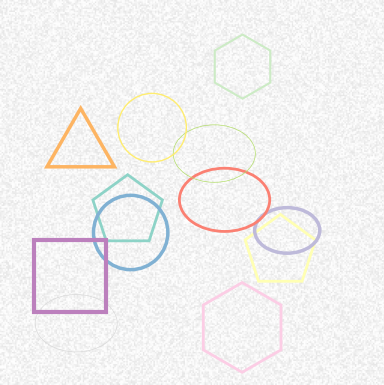[{"shape": "pentagon", "thickness": 2, "radius": 0.47, "center": [0.332, 0.451]}, {"shape": "pentagon", "thickness": 2, "radius": 0.48, "center": [0.728, 0.347]}, {"shape": "oval", "thickness": 2.5, "radius": 0.42, "center": [0.746, 0.402]}, {"shape": "oval", "thickness": 2, "radius": 0.59, "center": [0.583, 0.481]}, {"shape": "circle", "thickness": 2.5, "radius": 0.48, "center": [0.339, 0.396]}, {"shape": "triangle", "thickness": 2.5, "radius": 0.51, "center": [0.21, 0.617]}, {"shape": "oval", "thickness": 0.5, "radius": 0.53, "center": [0.557, 0.601]}, {"shape": "hexagon", "thickness": 2, "radius": 0.58, "center": [0.629, 0.15]}, {"shape": "oval", "thickness": 0.5, "radius": 0.53, "center": [0.198, 0.16]}, {"shape": "square", "thickness": 3, "radius": 0.47, "center": [0.182, 0.283]}, {"shape": "hexagon", "thickness": 1.5, "radius": 0.42, "center": [0.63, 0.827]}, {"shape": "circle", "thickness": 1, "radius": 0.45, "center": [0.395, 0.668]}]